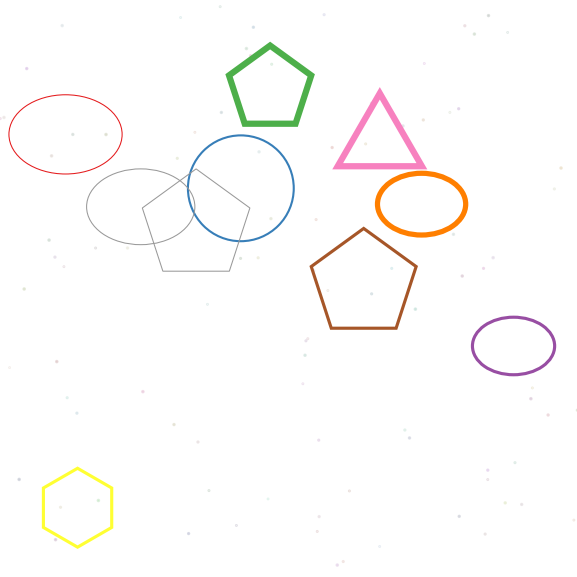[{"shape": "oval", "thickness": 0.5, "radius": 0.49, "center": [0.113, 0.766]}, {"shape": "circle", "thickness": 1, "radius": 0.46, "center": [0.417, 0.673]}, {"shape": "pentagon", "thickness": 3, "radius": 0.37, "center": [0.468, 0.845]}, {"shape": "oval", "thickness": 1.5, "radius": 0.36, "center": [0.889, 0.4]}, {"shape": "oval", "thickness": 2.5, "radius": 0.38, "center": [0.73, 0.646]}, {"shape": "hexagon", "thickness": 1.5, "radius": 0.34, "center": [0.134, 0.12]}, {"shape": "pentagon", "thickness": 1.5, "radius": 0.48, "center": [0.63, 0.508]}, {"shape": "triangle", "thickness": 3, "radius": 0.42, "center": [0.658, 0.753]}, {"shape": "pentagon", "thickness": 0.5, "radius": 0.49, "center": [0.34, 0.609]}, {"shape": "oval", "thickness": 0.5, "radius": 0.47, "center": [0.244, 0.641]}]